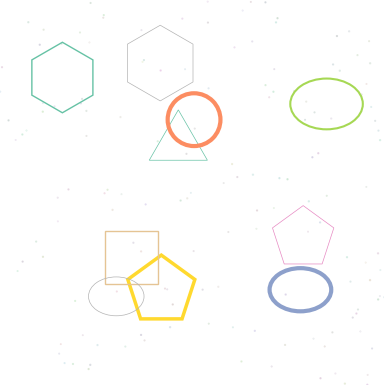[{"shape": "hexagon", "thickness": 1, "radius": 0.46, "center": [0.162, 0.799]}, {"shape": "triangle", "thickness": 0.5, "radius": 0.44, "center": [0.463, 0.627]}, {"shape": "circle", "thickness": 3, "radius": 0.34, "center": [0.504, 0.689]}, {"shape": "oval", "thickness": 3, "radius": 0.4, "center": [0.78, 0.247]}, {"shape": "pentagon", "thickness": 0.5, "radius": 0.42, "center": [0.787, 0.382]}, {"shape": "oval", "thickness": 1.5, "radius": 0.47, "center": [0.848, 0.73]}, {"shape": "pentagon", "thickness": 2.5, "radius": 0.46, "center": [0.419, 0.246]}, {"shape": "square", "thickness": 1, "radius": 0.34, "center": [0.341, 0.331]}, {"shape": "oval", "thickness": 0.5, "radius": 0.36, "center": [0.302, 0.23]}, {"shape": "hexagon", "thickness": 0.5, "radius": 0.49, "center": [0.416, 0.836]}]